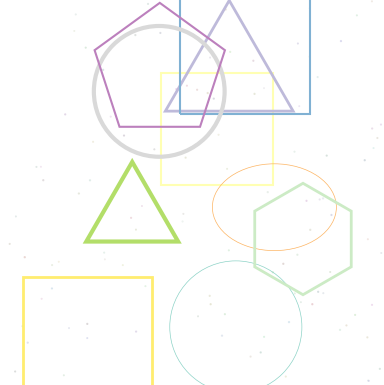[{"shape": "circle", "thickness": 0.5, "radius": 0.86, "center": [0.613, 0.151]}, {"shape": "square", "thickness": 1.5, "radius": 0.72, "center": [0.564, 0.665]}, {"shape": "triangle", "thickness": 2, "radius": 0.96, "center": [0.595, 0.807]}, {"shape": "square", "thickness": 1.5, "radius": 0.85, "center": [0.636, 0.873]}, {"shape": "oval", "thickness": 0.5, "radius": 0.81, "center": [0.713, 0.462]}, {"shape": "triangle", "thickness": 3, "radius": 0.69, "center": [0.343, 0.441]}, {"shape": "circle", "thickness": 3, "radius": 0.85, "center": [0.414, 0.763]}, {"shape": "pentagon", "thickness": 1.5, "radius": 0.89, "center": [0.415, 0.815]}, {"shape": "hexagon", "thickness": 2, "radius": 0.72, "center": [0.787, 0.379]}, {"shape": "square", "thickness": 2, "radius": 0.84, "center": [0.226, 0.112]}]